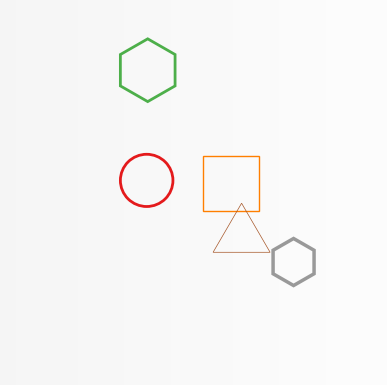[{"shape": "circle", "thickness": 2, "radius": 0.34, "center": [0.378, 0.531]}, {"shape": "hexagon", "thickness": 2, "radius": 0.41, "center": [0.381, 0.818]}, {"shape": "square", "thickness": 1, "radius": 0.36, "center": [0.596, 0.523]}, {"shape": "triangle", "thickness": 0.5, "radius": 0.42, "center": [0.623, 0.387]}, {"shape": "hexagon", "thickness": 2.5, "radius": 0.31, "center": [0.758, 0.319]}]